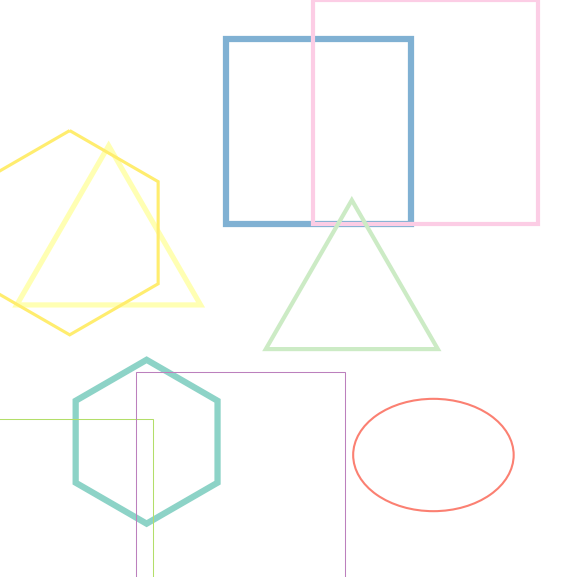[{"shape": "hexagon", "thickness": 3, "radius": 0.71, "center": [0.254, 0.234]}, {"shape": "triangle", "thickness": 2.5, "radius": 0.92, "center": [0.188, 0.563]}, {"shape": "oval", "thickness": 1, "radius": 0.69, "center": [0.751, 0.211]}, {"shape": "square", "thickness": 3, "radius": 0.8, "center": [0.552, 0.772]}, {"shape": "square", "thickness": 0.5, "radius": 0.81, "center": [0.103, 0.112]}, {"shape": "square", "thickness": 2, "radius": 0.97, "center": [0.737, 0.805]}, {"shape": "square", "thickness": 0.5, "radius": 0.91, "center": [0.416, 0.173]}, {"shape": "triangle", "thickness": 2, "radius": 0.86, "center": [0.609, 0.481]}, {"shape": "hexagon", "thickness": 1.5, "radius": 0.88, "center": [0.121, 0.596]}]